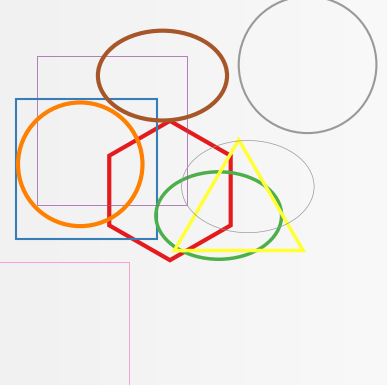[{"shape": "hexagon", "thickness": 3, "radius": 0.9, "center": [0.439, 0.505]}, {"shape": "square", "thickness": 1.5, "radius": 0.91, "center": [0.224, 0.562]}, {"shape": "oval", "thickness": 2.5, "radius": 0.81, "center": [0.564, 0.44]}, {"shape": "square", "thickness": 0.5, "radius": 0.96, "center": [0.289, 0.661]}, {"shape": "circle", "thickness": 3, "radius": 0.8, "center": [0.207, 0.573]}, {"shape": "triangle", "thickness": 2.5, "radius": 0.96, "center": [0.616, 0.445]}, {"shape": "oval", "thickness": 3, "radius": 0.83, "center": [0.419, 0.804]}, {"shape": "square", "thickness": 0.5, "radius": 0.93, "center": [0.147, 0.135]}, {"shape": "oval", "thickness": 0.5, "radius": 0.86, "center": [0.64, 0.515]}, {"shape": "circle", "thickness": 1.5, "radius": 0.89, "center": [0.794, 0.832]}]